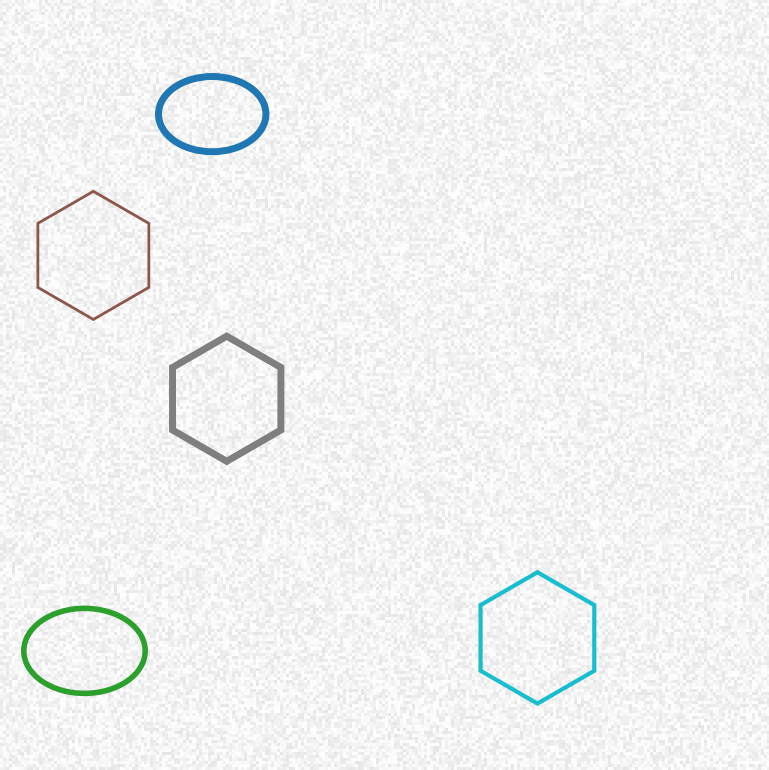[{"shape": "oval", "thickness": 2.5, "radius": 0.35, "center": [0.276, 0.852]}, {"shape": "oval", "thickness": 2, "radius": 0.39, "center": [0.11, 0.155]}, {"shape": "hexagon", "thickness": 1, "radius": 0.42, "center": [0.121, 0.668]}, {"shape": "hexagon", "thickness": 2.5, "radius": 0.41, "center": [0.294, 0.482]}, {"shape": "hexagon", "thickness": 1.5, "radius": 0.43, "center": [0.698, 0.172]}]